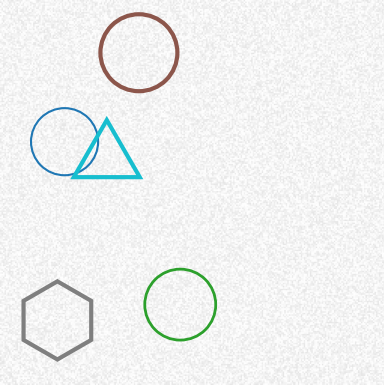[{"shape": "circle", "thickness": 1.5, "radius": 0.44, "center": [0.168, 0.632]}, {"shape": "circle", "thickness": 2, "radius": 0.46, "center": [0.468, 0.209]}, {"shape": "circle", "thickness": 3, "radius": 0.5, "center": [0.361, 0.863]}, {"shape": "hexagon", "thickness": 3, "radius": 0.51, "center": [0.149, 0.168]}, {"shape": "triangle", "thickness": 3, "radius": 0.49, "center": [0.277, 0.589]}]